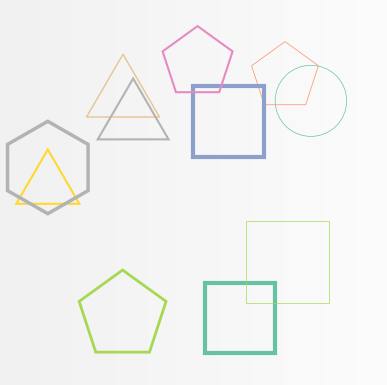[{"shape": "circle", "thickness": 0.5, "radius": 0.46, "center": [0.802, 0.738]}, {"shape": "square", "thickness": 3, "radius": 0.45, "center": [0.619, 0.174]}, {"shape": "pentagon", "thickness": 0.5, "radius": 0.45, "center": [0.735, 0.801]}, {"shape": "square", "thickness": 3, "radius": 0.46, "center": [0.59, 0.684]}, {"shape": "pentagon", "thickness": 1.5, "radius": 0.47, "center": [0.51, 0.837]}, {"shape": "square", "thickness": 0.5, "radius": 0.53, "center": [0.741, 0.319]}, {"shape": "pentagon", "thickness": 2, "radius": 0.59, "center": [0.316, 0.181]}, {"shape": "triangle", "thickness": 1.5, "radius": 0.47, "center": [0.123, 0.518]}, {"shape": "triangle", "thickness": 1, "radius": 0.54, "center": [0.317, 0.75]}, {"shape": "triangle", "thickness": 1.5, "radius": 0.53, "center": [0.344, 0.691]}, {"shape": "hexagon", "thickness": 2.5, "radius": 0.6, "center": [0.123, 0.565]}]